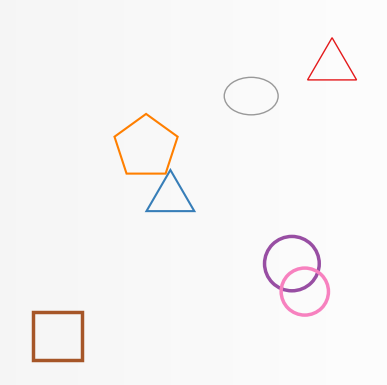[{"shape": "triangle", "thickness": 1, "radius": 0.37, "center": [0.857, 0.829]}, {"shape": "triangle", "thickness": 1.5, "radius": 0.36, "center": [0.44, 0.487]}, {"shape": "circle", "thickness": 2.5, "radius": 0.35, "center": [0.753, 0.315]}, {"shape": "pentagon", "thickness": 1.5, "radius": 0.43, "center": [0.377, 0.618]}, {"shape": "square", "thickness": 2.5, "radius": 0.31, "center": [0.149, 0.127]}, {"shape": "circle", "thickness": 2.5, "radius": 0.31, "center": [0.787, 0.243]}, {"shape": "oval", "thickness": 1, "radius": 0.35, "center": [0.648, 0.75]}]